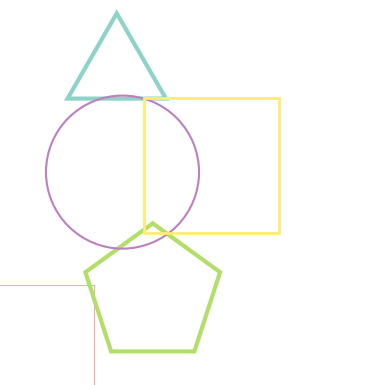[{"shape": "triangle", "thickness": 3, "radius": 0.74, "center": [0.303, 0.818]}, {"shape": "square", "thickness": 0.5, "radius": 0.68, "center": [0.11, 0.125]}, {"shape": "pentagon", "thickness": 3, "radius": 0.92, "center": [0.397, 0.236]}, {"shape": "circle", "thickness": 1.5, "radius": 0.99, "center": [0.318, 0.553]}, {"shape": "square", "thickness": 2, "radius": 0.88, "center": [0.55, 0.569]}]